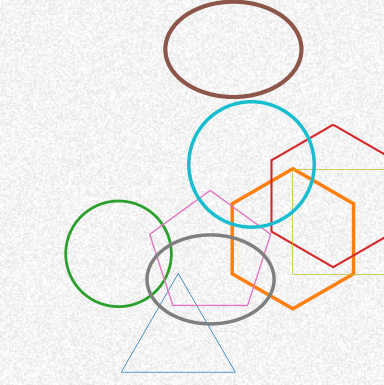[{"shape": "triangle", "thickness": 0.5, "radius": 0.86, "center": [0.463, 0.119]}, {"shape": "hexagon", "thickness": 2.5, "radius": 0.91, "center": [0.761, 0.38]}, {"shape": "circle", "thickness": 2, "radius": 0.69, "center": [0.308, 0.341]}, {"shape": "hexagon", "thickness": 1.5, "radius": 0.93, "center": [0.865, 0.491]}, {"shape": "oval", "thickness": 3, "radius": 0.88, "center": [0.606, 0.872]}, {"shape": "pentagon", "thickness": 1, "radius": 0.83, "center": [0.546, 0.34]}, {"shape": "oval", "thickness": 2.5, "radius": 0.83, "center": [0.547, 0.274]}, {"shape": "square", "thickness": 0.5, "radius": 0.68, "center": [0.893, 0.425]}, {"shape": "circle", "thickness": 2.5, "radius": 0.81, "center": [0.653, 0.573]}]